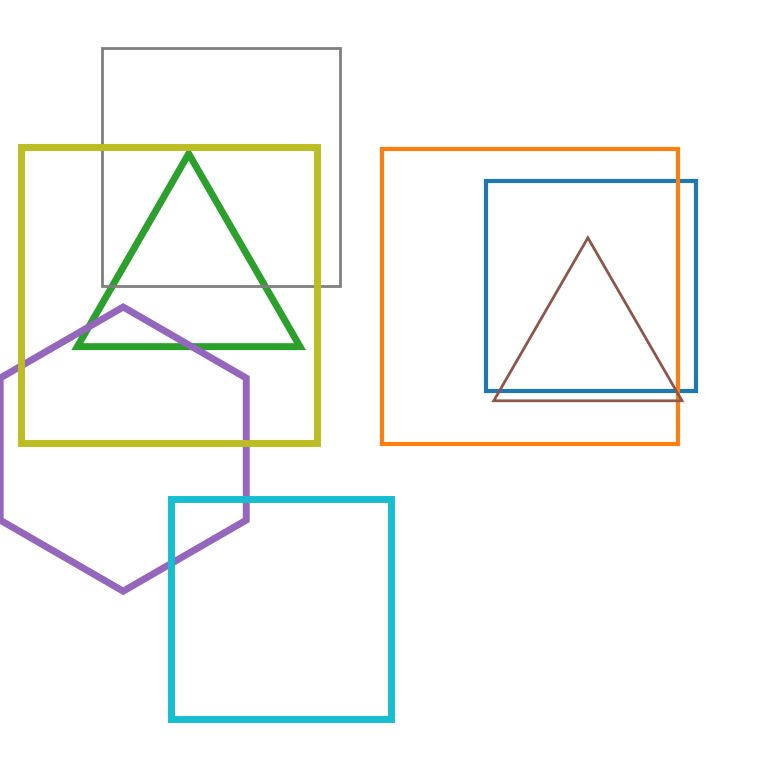[{"shape": "square", "thickness": 1.5, "radius": 0.68, "center": [0.767, 0.629]}, {"shape": "square", "thickness": 1.5, "radius": 0.96, "center": [0.688, 0.615]}, {"shape": "triangle", "thickness": 2.5, "radius": 0.83, "center": [0.245, 0.633]}, {"shape": "hexagon", "thickness": 2.5, "radius": 0.92, "center": [0.16, 0.417]}, {"shape": "triangle", "thickness": 1, "radius": 0.71, "center": [0.763, 0.55]}, {"shape": "square", "thickness": 1, "radius": 0.77, "center": [0.287, 0.783]}, {"shape": "square", "thickness": 2.5, "radius": 0.96, "center": [0.22, 0.617]}, {"shape": "square", "thickness": 2.5, "radius": 0.72, "center": [0.365, 0.21]}]